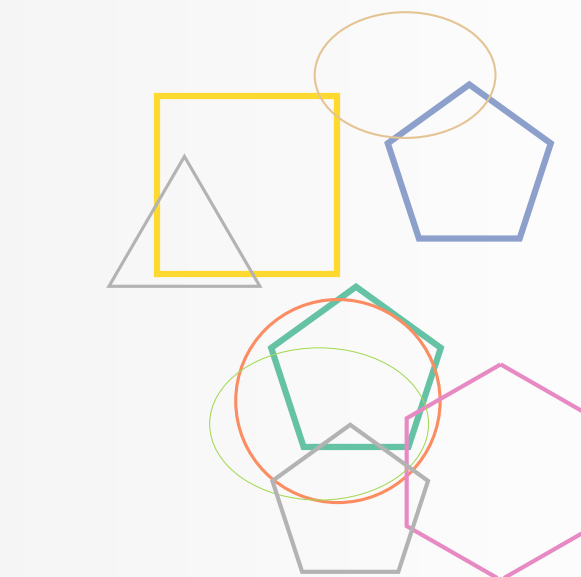[{"shape": "pentagon", "thickness": 3, "radius": 0.77, "center": [0.613, 0.349]}, {"shape": "circle", "thickness": 1.5, "radius": 0.88, "center": [0.581, 0.305]}, {"shape": "pentagon", "thickness": 3, "radius": 0.74, "center": [0.807, 0.705]}, {"shape": "hexagon", "thickness": 2, "radius": 0.93, "center": [0.861, 0.182]}, {"shape": "oval", "thickness": 0.5, "radius": 0.94, "center": [0.549, 0.265]}, {"shape": "square", "thickness": 3, "radius": 0.77, "center": [0.425, 0.679]}, {"shape": "oval", "thickness": 1, "radius": 0.78, "center": [0.697, 0.869]}, {"shape": "triangle", "thickness": 1.5, "radius": 0.75, "center": [0.317, 0.578]}, {"shape": "pentagon", "thickness": 2, "radius": 0.7, "center": [0.603, 0.123]}]